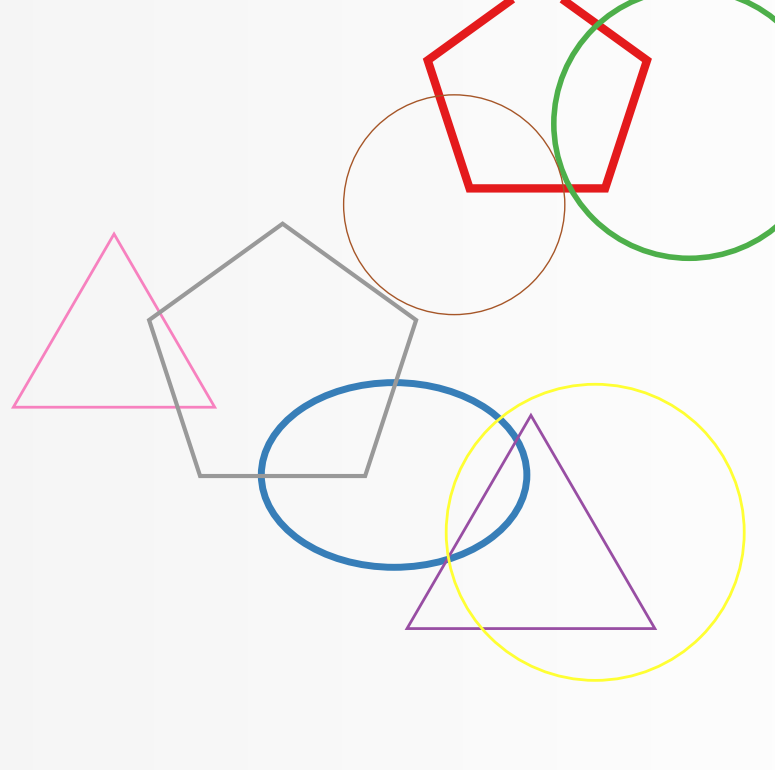[{"shape": "pentagon", "thickness": 3, "radius": 0.74, "center": [0.693, 0.876]}, {"shape": "oval", "thickness": 2.5, "radius": 0.86, "center": [0.509, 0.383]}, {"shape": "circle", "thickness": 2, "radius": 0.87, "center": [0.889, 0.839]}, {"shape": "triangle", "thickness": 1, "radius": 0.92, "center": [0.685, 0.276]}, {"shape": "circle", "thickness": 1, "radius": 0.96, "center": [0.768, 0.309]}, {"shape": "circle", "thickness": 0.5, "radius": 0.71, "center": [0.586, 0.734]}, {"shape": "triangle", "thickness": 1, "radius": 0.75, "center": [0.147, 0.546]}, {"shape": "pentagon", "thickness": 1.5, "radius": 0.91, "center": [0.365, 0.528]}]